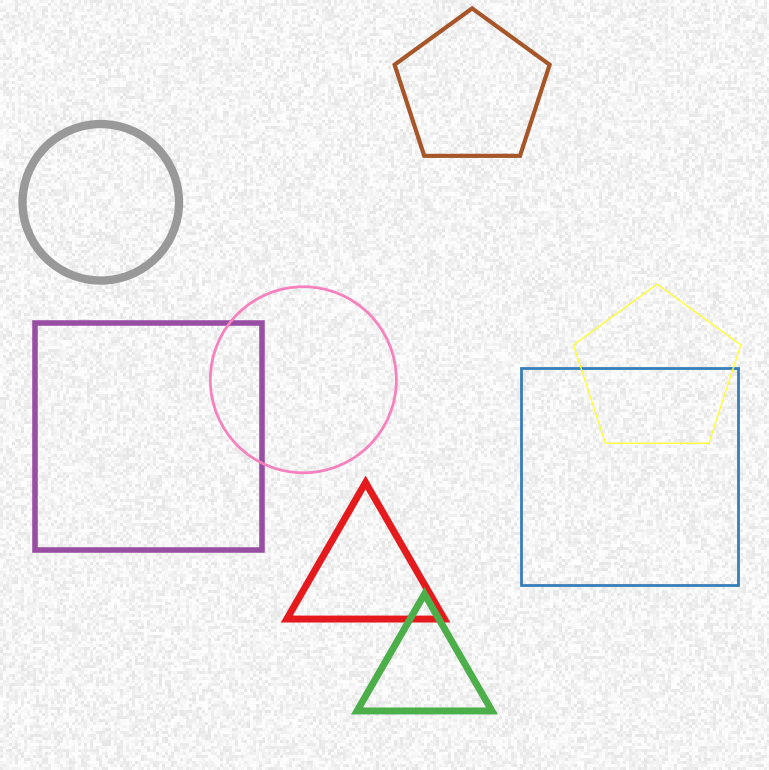[{"shape": "triangle", "thickness": 2.5, "radius": 0.59, "center": [0.475, 0.255]}, {"shape": "square", "thickness": 1, "radius": 0.7, "center": [0.817, 0.381]}, {"shape": "triangle", "thickness": 2.5, "radius": 0.51, "center": [0.551, 0.127]}, {"shape": "square", "thickness": 2, "radius": 0.74, "center": [0.192, 0.433]}, {"shape": "pentagon", "thickness": 0.5, "radius": 0.57, "center": [0.853, 0.517]}, {"shape": "pentagon", "thickness": 1.5, "radius": 0.53, "center": [0.613, 0.883]}, {"shape": "circle", "thickness": 1, "radius": 0.6, "center": [0.394, 0.507]}, {"shape": "circle", "thickness": 3, "radius": 0.51, "center": [0.131, 0.737]}]